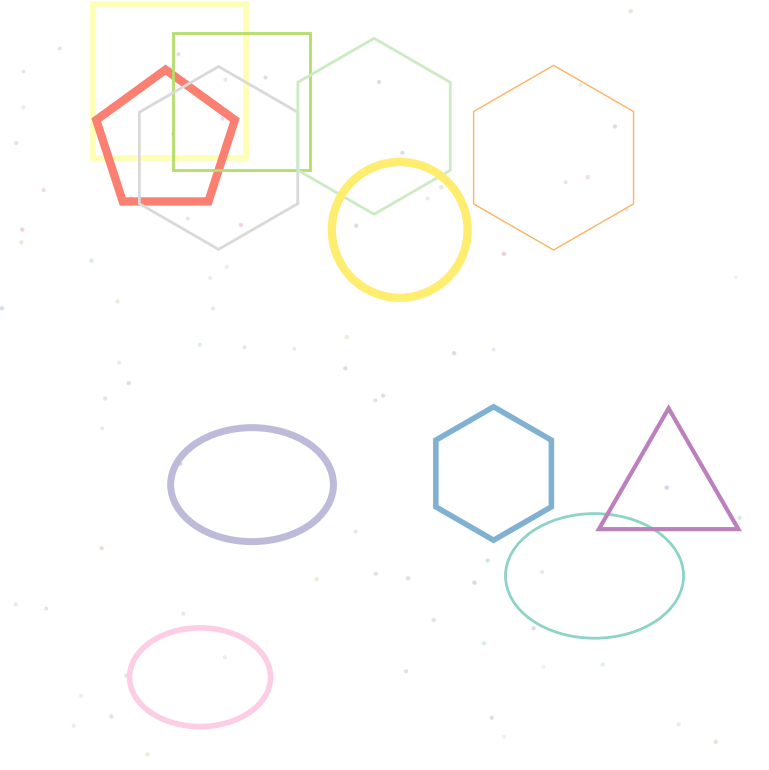[{"shape": "oval", "thickness": 1, "radius": 0.58, "center": [0.772, 0.252]}, {"shape": "square", "thickness": 2, "radius": 0.5, "center": [0.22, 0.895]}, {"shape": "oval", "thickness": 2.5, "radius": 0.53, "center": [0.327, 0.371]}, {"shape": "pentagon", "thickness": 3, "radius": 0.47, "center": [0.215, 0.815]}, {"shape": "hexagon", "thickness": 2, "radius": 0.43, "center": [0.641, 0.385]}, {"shape": "hexagon", "thickness": 0.5, "radius": 0.6, "center": [0.719, 0.795]}, {"shape": "square", "thickness": 1, "radius": 0.44, "center": [0.313, 0.868]}, {"shape": "oval", "thickness": 2, "radius": 0.46, "center": [0.26, 0.121]}, {"shape": "hexagon", "thickness": 1, "radius": 0.59, "center": [0.284, 0.795]}, {"shape": "triangle", "thickness": 1.5, "radius": 0.52, "center": [0.868, 0.365]}, {"shape": "hexagon", "thickness": 1, "radius": 0.57, "center": [0.486, 0.836]}, {"shape": "circle", "thickness": 3, "radius": 0.44, "center": [0.519, 0.701]}]